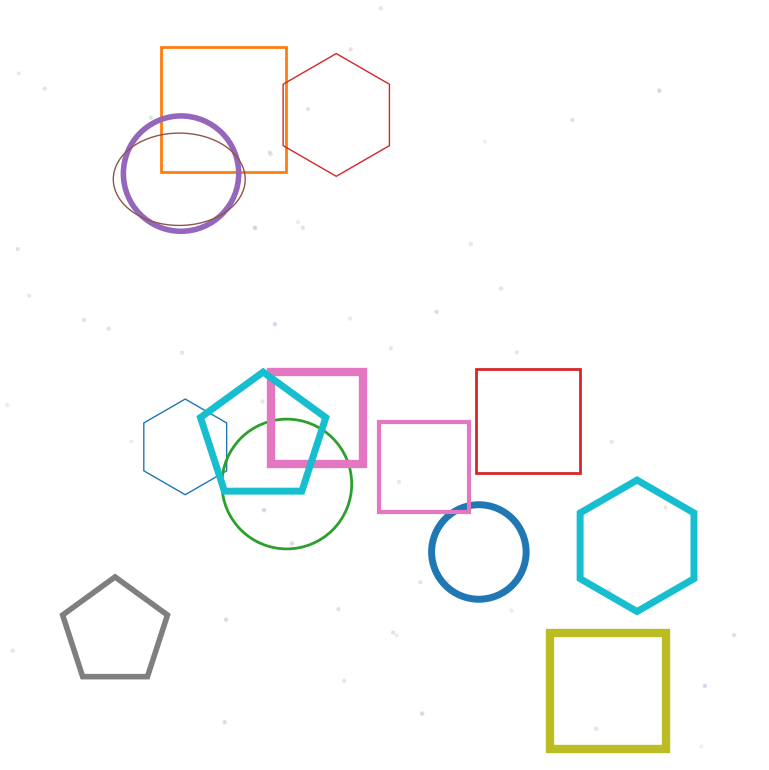[{"shape": "hexagon", "thickness": 0.5, "radius": 0.31, "center": [0.241, 0.42]}, {"shape": "circle", "thickness": 2.5, "radius": 0.31, "center": [0.622, 0.283]}, {"shape": "square", "thickness": 1, "radius": 0.41, "center": [0.291, 0.857]}, {"shape": "circle", "thickness": 1, "radius": 0.42, "center": [0.372, 0.371]}, {"shape": "hexagon", "thickness": 0.5, "radius": 0.4, "center": [0.437, 0.851]}, {"shape": "square", "thickness": 1, "radius": 0.34, "center": [0.686, 0.453]}, {"shape": "circle", "thickness": 2, "radius": 0.37, "center": [0.235, 0.775]}, {"shape": "oval", "thickness": 0.5, "radius": 0.43, "center": [0.233, 0.767]}, {"shape": "square", "thickness": 1.5, "radius": 0.29, "center": [0.551, 0.394]}, {"shape": "square", "thickness": 3, "radius": 0.3, "center": [0.411, 0.457]}, {"shape": "pentagon", "thickness": 2, "radius": 0.36, "center": [0.149, 0.179]}, {"shape": "square", "thickness": 3, "radius": 0.38, "center": [0.79, 0.102]}, {"shape": "pentagon", "thickness": 2.5, "radius": 0.43, "center": [0.342, 0.431]}, {"shape": "hexagon", "thickness": 2.5, "radius": 0.43, "center": [0.827, 0.291]}]